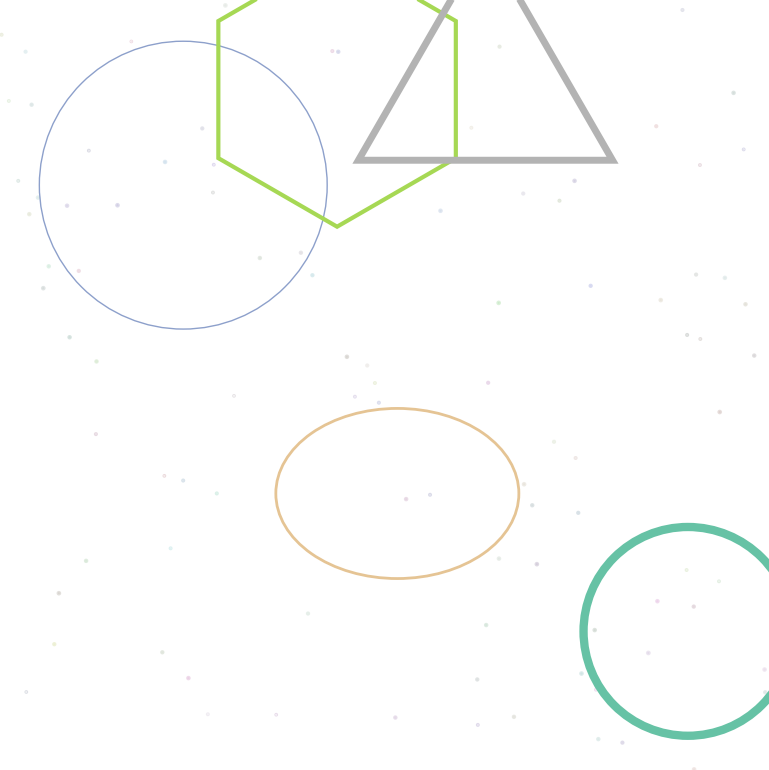[{"shape": "circle", "thickness": 3, "radius": 0.68, "center": [0.893, 0.18]}, {"shape": "circle", "thickness": 0.5, "radius": 0.93, "center": [0.238, 0.76]}, {"shape": "hexagon", "thickness": 1.5, "radius": 0.89, "center": [0.438, 0.884]}, {"shape": "oval", "thickness": 1, "radius": 0.79, "center": [0.516, 0.359]}, {"shape": "triangle", "thickness": 2.5, "radius": 0.95, "center": [0.63, 0.887]}]